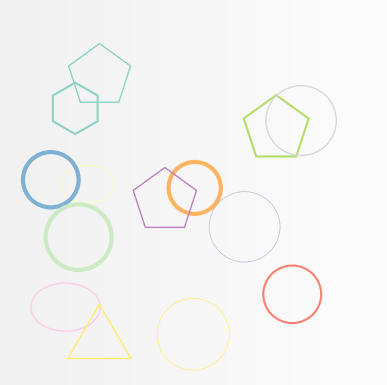[{"shape": "hexagon", "thickness": 1.5, "radius": 0.33, "center": [0.194, 0.719]}, {"shape": "pentagon", "thickness": 1, "radius": 0.42, "center": [0.257, 0.803]}, {"shape": "oval", "thickness": 0.5, "radius": 0.35, "center": [0.226, 0.521]}, {"shape": "circle", "thickness": 0.5, "radius": 0.46, "center": [0.631, 0.411]}, {"shape": "circle", "thickness": 1.5, "radius": 0.37, "center": [0.754, 0.236]}, {"shape": "circle", "thickness": 3, "radius": 0.36, "center": [0.131, 0.533]}, {"shape": "circle", "thickness": 3, "radius": 0.34, "center": [0.502, 0.512]}, {"shape": "pentagon", "thickness": 1.5, "radius": 0.44, "center": [0.713, 0.665]}, {"shape": "oval", "thickness": 1, "radius": 0.45, "center": [0.169, 0.202]}, {"shape": "circle", "thickness": 1, "radius": 0.45, "center": [0.777, 0.687]}, {"shape": "pentagon", "thickness": 1, "radius": 0.43, "center": [0.425, 0.479]}, {"shape": "circle", "thickness": 3, "radius": 0.43, "center": [0.203, 0.384]}, {"shape": "circle", "thickness": 0.5, "radius": 0.47, "center": [0.499, 0.132]}, {"shape": "triangle", "thickness": 1, "radius": 0.47, "center": [0.256, 0.116]}]